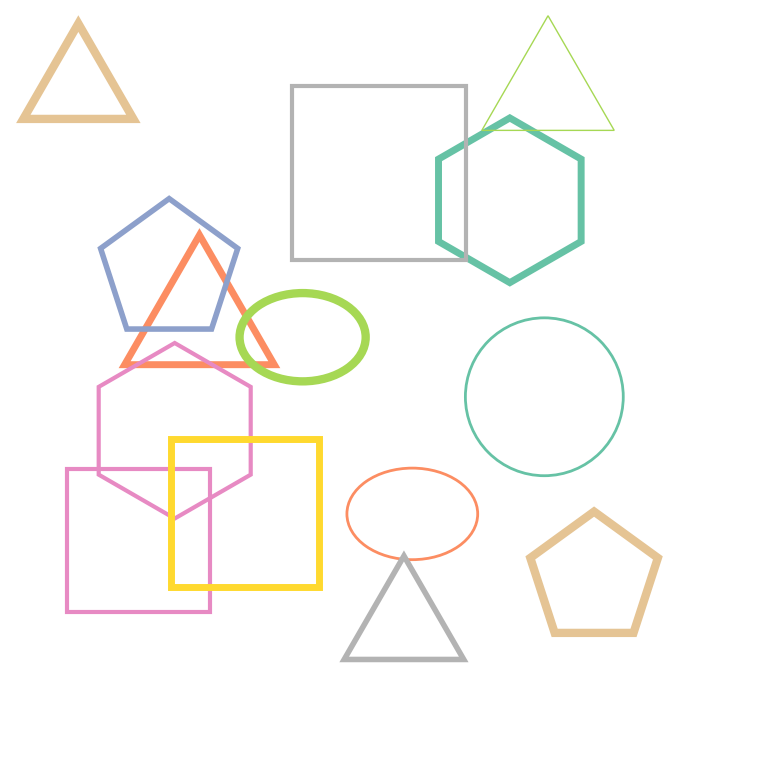[{"shape": "hexagon", "thickness": 2.5, "radius": 0.53, "center": [0.662, 0.74]}, {"shape": "circle", "thickness": 1, "radius": 0.51, "center": [0.707, 0.485]}, {"shape": "oval", "thickness": 1, "radius": 0.42, "center": [0.535, 0.333]}, {"shape": "triangle", "thickness": 2.5, "radius": 0.56, "center": [0.259, 0.582]}, {"shape": "pentagon", "thickness": 2, "radius": 0.47, "center": [0.22, 0.648]}, {"shape": "hexagon", "thickness": 1.5, "radius": 0.57, "center": [0.227, 0.441]}, {"shape": "square", "thickness": 1.5, "radius": 0.47, "center": [0.18, 0.298]}, {"shape": "triangle", "thickness": 0.5, "radius": 0.5, "center": [0.712, 0.88]}, {"shape": "oval", "thickness": 3, "radius": 0.41, "center": [0.393, 0.562]}, {"shape": "square", "thickness": 2.5, "radius": 0.48, "center": [0.318, 0.334]}, {"shape": "pentagon", "thickness": 3, "radius": 0.44, "center": [0.772, 0.249]}, {"shape": "triangle", "thickness": 3, "radius": 0.41, "center": [0.102, 0.887]}, {"shape": "triangle", "thickness": 2, "radius": 0.45, "center": [0.525, 0.188]}, {"shape": "square", "thickness": 1.5, "radius": 0.56, "center": [0.492, 0.775]}]